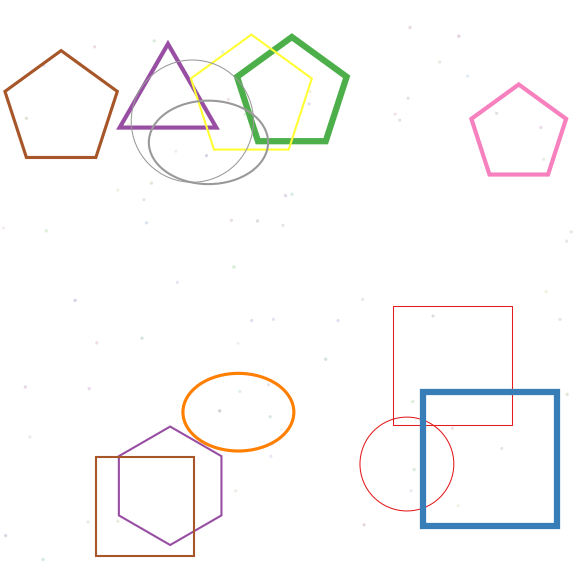[{"shape": "circle", "thickness": 0.5, "radius": 0.41, "center": [0.705, 0.196]}, {"shape": "square", "thickness": 0.5, "radius": 0.51, "center": [0.783, 0.366]}, {"shape": "square", "thickness": 3, "radius": 0.58, "center": [0.849, 0.204]}, {"shape": "pentagon", "thickness": 3, "radius": 0.5, "center": [0.505, 0.835]}, {"shape": "triangle", "thickness": 2, "radius": 0.48, "center": [0.291, 0.827]}, {"shape": "hexagon", "thickness": 1, "radius": 0.51, "center": [0.295, 0.158]}, {"shape": "oval", "thickness": 1.5, "radius": 0.48, "center": [0.413, 0.285]}, {"shape": "pentagon", "thickness": 1, "radius": 0.55, "center": [0.435, 0.829]}, {"shape": "pentagon", "thickness": 1.5, "radius": 0.51, "center": [0.106, 0.809]}, {"shape": "square", "thickness": 1, "radius": 0.43, "center": [0.251, 0.122]}, {"shape": "pentagon", "thickness": 2, "radius": 0.43, "center": [0.898, 0.767]}, {"shape": "oval", "thickness": 1, "radius": 0.52, "center": [0.361, 0.753]}, {"shape": "circle", "thickness": 0.5, "radius": 0.53, "center": [0.333, 0.789]}]